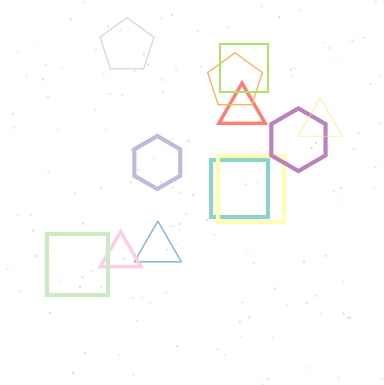[{"shape": "square", "thickness": 3, "radius": 0.37, "center": [0.623, 0.51]}, {"shape": "square", "thickness": 3, "radius": 0.43, "center": [0.652, 0.51]}, {"shape": "hexagon", "thickness": 3, "radius": 0.34, "center": [0.409, 0.578]}, {"shape": "triangle", "thickness": 2.5, "radius": 0.35, "center": [0.629, 0.714]}, {"shape": "triangle", "thickness": 1, "radius": 0.35, "center": [0.41, 0.355]}, {"shape": "pentagon", "thickness": 1, "radius": 0.37, "center": [0.611, 0.788]}, {"shape": "square", "thickness": 1.5, "radius": 0.31, "center": [0.634, 0.823]}, {"shape": "triangle", "thickness": 2.5, "radius": 0.3, "center": [0.313, 0.338]}, {"shape": "pentagon", "thickness": 1, "radius": 0.37, "center": [0.33, 0.881]}, {"shape": "hexagon", "thickness": 3, "radius": 0.41, "center": [0.775, 0.637]}, {"shape": "square", "thickness": 3, "radius": 0.4, "center": [0.2, 0.314]}, {"shape": "triangle", "thickness": 0.5, "radius": 0.33, "center": [0.832, 0.679]}]